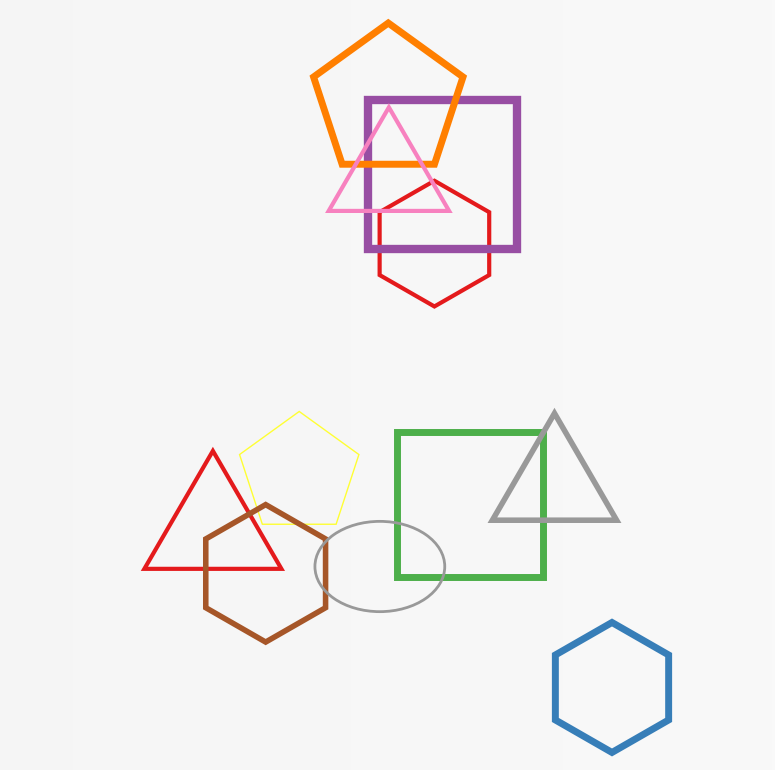[{"shape": "triangle", "thickness": 1.5, "radius": 0.51, "center": [0.275, 0.312]}, {"shape": "hexagon", "thickness": 1.5, "radius": 0.41, "center": [0.561, 0.684]}, {"shape": "hexagon", "thickness": 2.5, "radius": 0.42, "center": [0.79, 0.107]}, {"shape": "square", "thickness": 2.5, "radius": 0.47, "center": [0.606, 0.345]}, {"shape": "square", "thickness": 3, "radius": 0.48, "center": [0.571, 0.773]}, {"shape": "pentagon", "thickness": 2.5, "radius": 0.51, "center": [0.501, 0.869]}, {"shape": "pentagon", "thickness": 0.5, "radius": 0.4, "center": [0.386, 0.385]}, {"shape": "hexagon", "thickness": 2, "radius": 0.45, "center": [0.343, 0.255]}, {"shape": "triangle", "thickness": 1.5, "radius": 0.45, "center": [0.502, 0.771]}, {"shape": "oval", "thickness": 1, "radius": 0.42, "center": [0.49, 0.264]}, {"shape": "triangle", "thickness": 2, "radius": 0.46, "center": [0.715, 0.371]}]